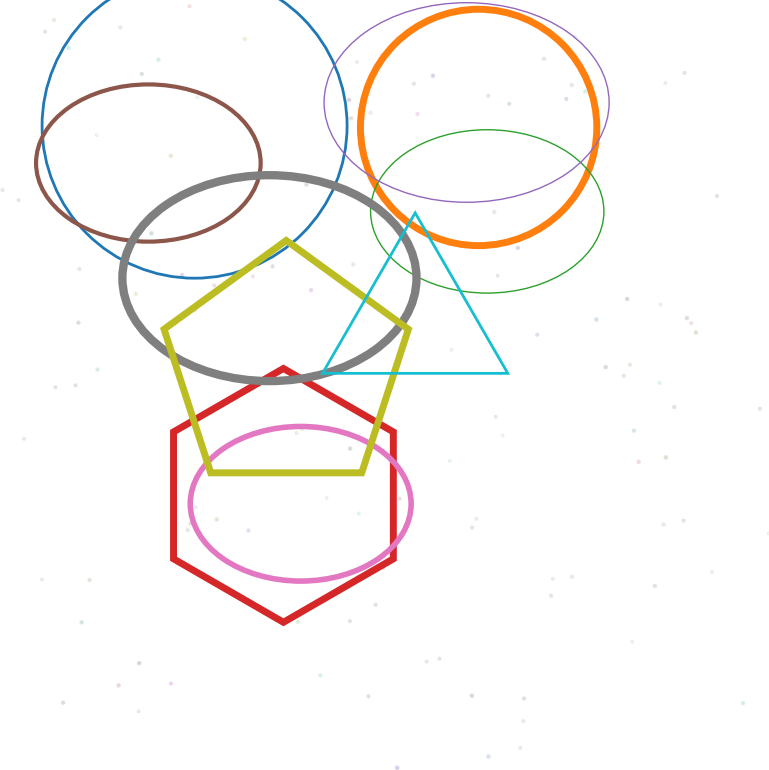[{"shape": "circle", "thickness": 1, "radius": 0.99, "center": [0.253, 0.837]}, {"shape": "circle", "thickness": 2.5, "radius": 0.77, "center": [0.622, 0.834]}, {"shape": "oval", "thickness": 0.5, "radius": 0.76, "center": [0.633, 0.725]}, {"shape": "hexagon", "thickness": 2.5, "radius": 0.82, "center": [0.368, 0.357]}, {"shape": "oval", "thickness": 0.5, "radius": 0.93, "center": [0.606, 0.867]}, {"shape": "oval", "thickness": 1.5, "radius": 0.73, "center": [0.193, 0.788]}, {"shape": "oval", "thickness": 2, "radius": 0.72, "center": [0.391, 0.346]}, {"shape": "oval", "thickness": 3, "radius": 0.95, "center": [0.35, 0.639]}, {"shape": "pentagon", "thickness": 2.5, "radius": 0.83, "center": [0.372, 0.521]}, {"shape": "triangle", "thickness": 1, "radius": 0.69, "center": [0.539, 0.585]}]